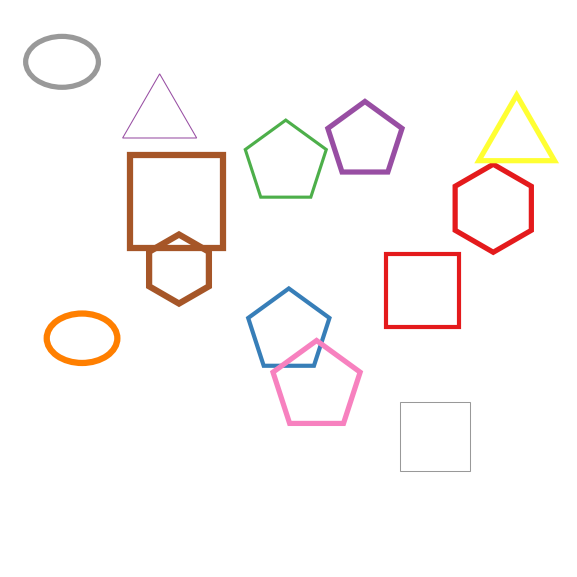[{"shape": "square", "thickness": 2, "radius": 0.32, "center": [0.732, 0.496]}, {"shape": "hexagon", "thickness": 2.5, "radius": 0.38, "center": [0.854, 0.638]}, {"shape": "pentagon", "thickness": 2, "radius": 0.37, "center": [0.5, 0.426]}, {"shape": "pentagon", "thickness": 1.5, "radius": 0.37, "center": [0.495, 0.717]}, {"shape": "pentagon", "thickness": 2.5, "radius": 0.34, "center": [0.632, 0.756]}, {"shape": "triangle", "thickness": 0.5, "radius": 0.37, "center": [0.276, 0.797]}, {"shape": "oval", "thickness": 3, "radius": 0.31, "center": [0.142, 0.413]}, {"shape": "triangle", "thickness": 2.5, "radius": 0.38, "center": [0.895, 0.759]}, {"shape": "square", "thickness": 3, "radius": 0.4, "center": [0.306, 0.65]}, {"shape": "hexagon", "thickness": 3, "radius": 0.3, "center": [0.31, 0.533]}, {"shape": "pentagon", "thickness": 2.5, "radius": 0.4, "center": [0.548, 0.33]}, {"shape": "square", "thickness": 0.5, "radius": 0.3, "center": [0.753, 0.244]}, {"shape": "oval", "thickness": 2.5, "radius": 0.31, "center": [0.107, 0.892]}]